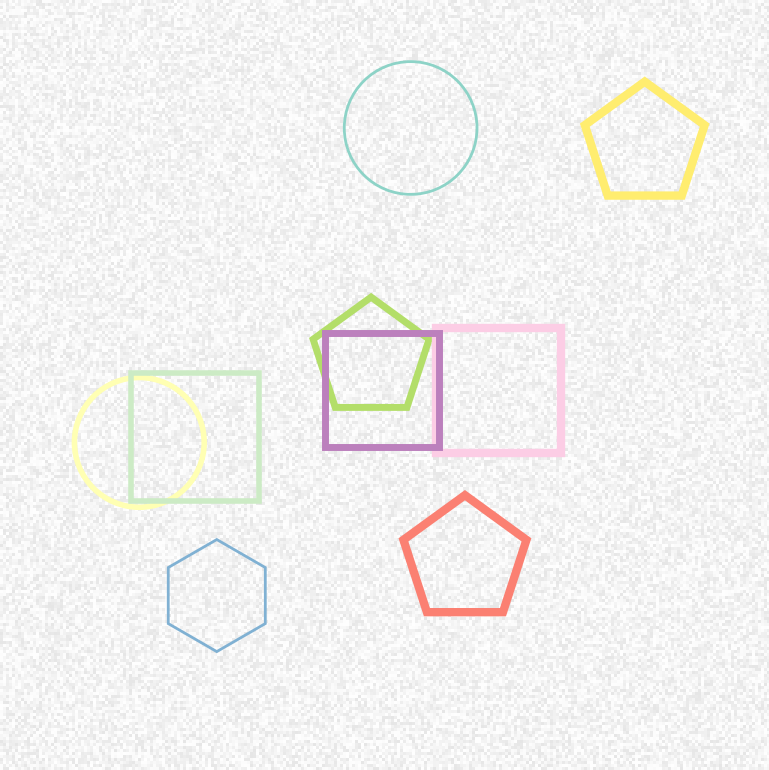[{"shape": "circle", "thickness": 1, "radius": 0.43, "center": [0.533, 0.834]}, {"shape": "circle", "thickness": 2, "radius": 0.42, "center": [0.181, 0.425]}, {"shape": "pentagon", "thickness": 3, "radius": 0.42, "center": [0.604, 0.273]}, {"shape": "hexagon", "thickness": 1, "radius": 0.36, "center": [0.282, 0.227]}, {"shape": "pentagon", "thickness": 2.5, "radius": 0.4, "center": [0.482, 0.535]}, {"shape": "square", "thickness": 3, "radius": 0.41, "center": [0.648, 0.493]}, {"shape": "square", "thickness": 2.5, "radius": 0.37, "center": [0.496, 0.493]}, {"shape": "square", "thickness": 2, "radius": 0.42, "center": [0.254, 0.432]}, {"shape": "pentagon", "thickness": 3, "radius": 0.41, "center": [0.837, 0.812]}]